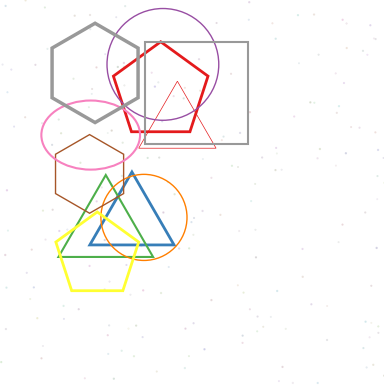[{"shape": "pentagon", "thickness": 2, "radius": 0.65, "center": [0.417, 0.762]}, {"shape": "triangle", "thickness": 0.5, "radius": 0.58, "center": [0.461, 0.673]}, {"shape": "triangle", "thickness": 2, "radius": 0.63, "center": [0.343, 0.427]}, {"shape": "triangle", "thickness": 1.5, "radius": 0.71, "center": [0.275, 0.404]}, {"shape": "circle", "thickness": 1, "radius": 0.73, "center": [0.423, 0.833]}, {"shape": "circle", "thickness": 1, "radius": 0.56, "center": [0.374, 0.435]}, {"shape": "pentagon", "thickness": 2, "radius": 0.57, "center": [0.253, 0.336]}, {"shape": "hexagon", "thickness": 1, "radius": 0.51, "center": [0.233, 0.548]}, {"shape": "oval", "thickness": 1.5, "radius": 0.64, "center": [0.236, 0.649]}, {"shape": "hexagon", "thickness": 2.5, "radius": 0.64, "center": [0.247, 0.811]}, {"shape": "square", "thickness": 1.5, "radius": 0.66, "center": [0.51, 0.758]}]